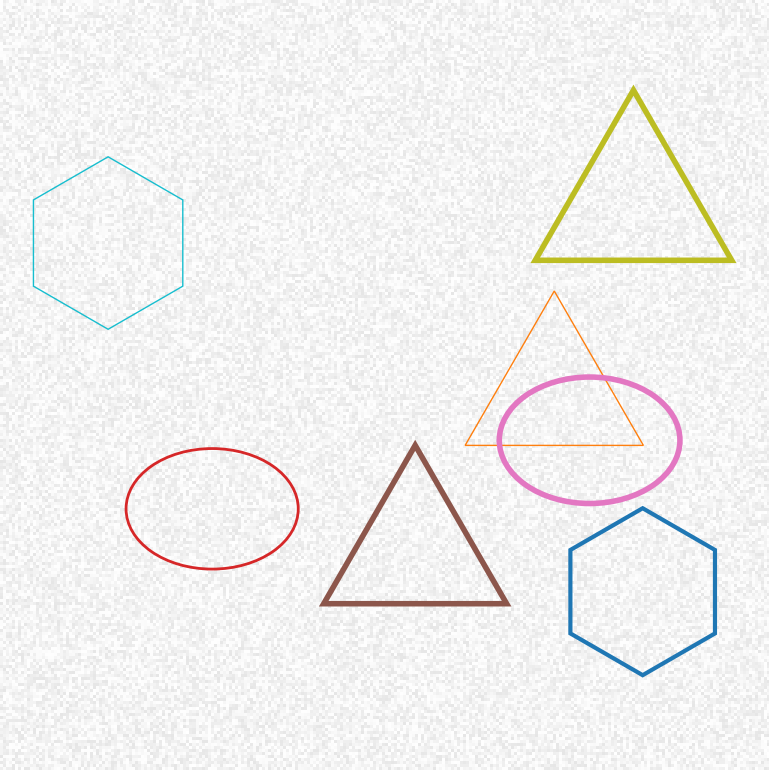[{"shape": "hexagon", "thickness": 1.5, "radius": 0.54, "center": [0.835, 0.232]}, {"shape": "triangle", "thickness": 0.5, "radius": 0.67, "center": [0.72, 0.488]}, {"shape": "oval", "thickness": 1, "radius": 0.56, "center": [0.276, 0.339]}, {"shape": "triangle", "thickness": 2, "radius": 0.69, "center": [0.539, 0.285]}, {"shape": "oval", "thickness": 2, "radius": 0.59, "center": [0.766, 0.428]}, {"shape": "triangle", "thickness": 2, "radius": 0.74, "center": [0.823, 0.736]}, {"shape": "hexagon", "thickness": 0.5, "radius": 0.56, "center": [0.14, 0.684]}]